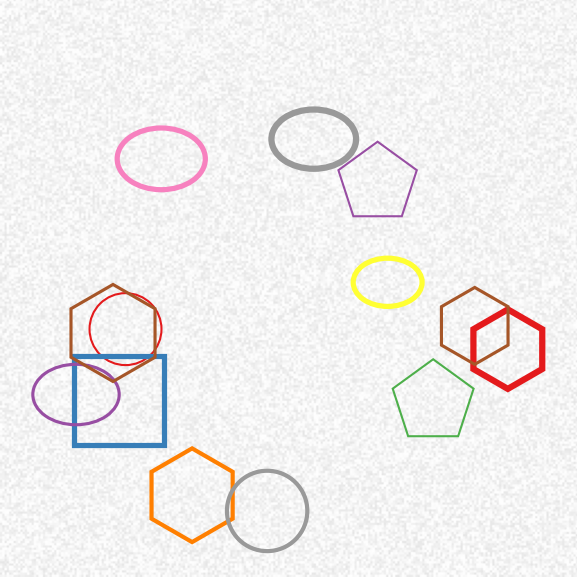[{"shape": "hexagon", "thickness": 3, "radius": 0.34, "center": [0.879, 0.395]}, {"shape": "circle", "thickness": 1, "radius": 0.31, "center": [0.217, 0.429]}, {"shape": "square", "thickness": 2.5, "radius": 0.39, "center": [0.206, 0.305]}, {"shape": "pentagon", "thickness": 1, "radius": 0.37, "center": [0.75, 0.303]}, {"shape": "pentagon", "thickness": 1, "radius": 0.36, "center": [0.654, 0.682]}, {"shape": "oval", "thickness": 1.5, "radius": 0.37, "center": [0.132, 0.316]}, {"shape": "hexagon", "thickness": 2, "radius": 0.41, "center": [0.333, 0.142]}, {"shape": "oval", "thickness": 2.5, "radius": 0.3, "center": [0.671, 0.51]}, {"shape": "hexagon", "thickness": 1.5, "radius": 0.33, "center": [0.822, 0.435]}, {"shape": "hexagon", "thickness": 1.5, "radius": 0.42, "center": [0.196, 0.423]}, {"shape": "oval", "thickness": 2.5, "radius": 0.38, "center": [0.279, 0.724]}, {"shape": "oval", "thickness": 3, "radius": 0.37, "center": [0.543, 0.758]}, {"shape": "circle", "thickness": 2, "radius": 0.35, "center": [0.463, 0.114]}]